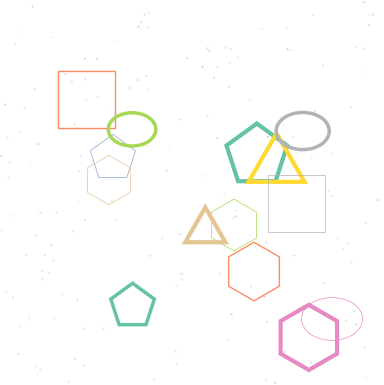[{"shape": "pentagon", "thickness": 3, "radius": 0.41, "center": [0.667, 0.596]}, {"shape": "pentagon", "thickness": 2.5, "radius": 0.3, "center": [0.344, 0.205]}, {"shape": "square", "thickness": 1, "radius": 0.37, "center": [0.224, 0.741]}, {"shape": "hexagon", "thickness": 1, "radius": 0.38, "center": [0.66, 0.295]}, {"shape": "pentagon", "thickness": 0.5, "radius": 0.31, "center": [0.293, 0.589]}, {"shape": "oval", "thickness": 0.5, "radius": 0.4, "center": [0.863, 0.172]}, {"shape": "hexagon", "thickness": 3, "radius": 0.42, "center": [0.802, 0.124]}, {"shape": "oval", "thickness": 2.5, "radius": 0.31, "center": [0.343, 0.664]}, {"shape": "hexagon", "thickness": 0.5, "radius": 0.34, "center": [0.608, 0.416]}, {"shape": "triangle", "thickness": 3, "radius": 0.42, "center": [0.718, 0.57]}, {"shape": "triangle", "thickness": 3, "radius": 0.3, "center": [0.533, 0.401]}, {"shape": "hexagon", "thickness": 0.5, "radius": 0.32, "center": [0.283, 0.532]}, {"shape": "oval", "thickness": 2.5, "radius": 0.35, "center": [0.786, 0.66]}, {"shape": "square", "thickness": 0.5, "radius": 0.37, "center": [0.77, 0.471]}]